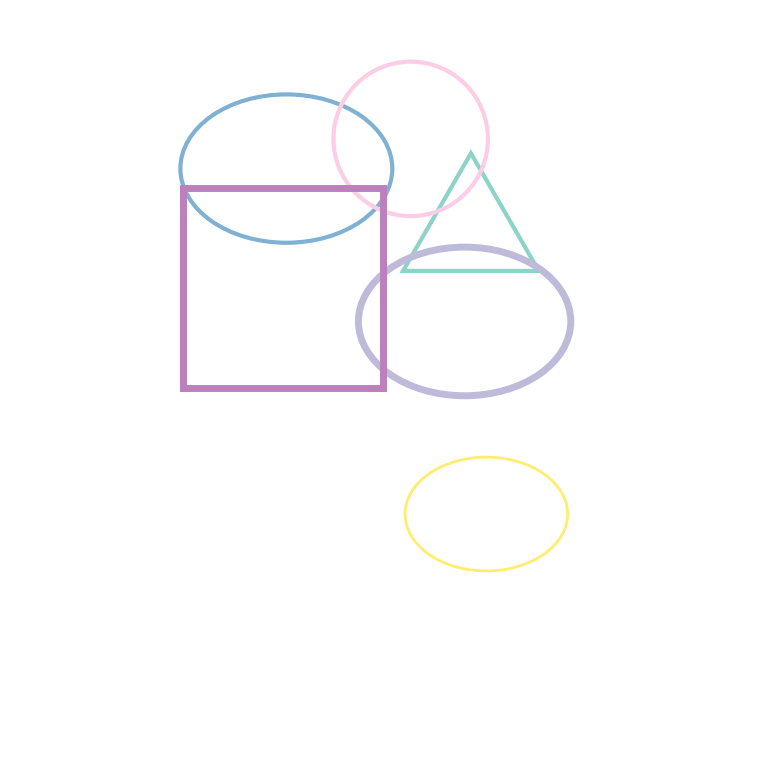[{"shape": "triangle", "thickness": 1.5, "radius": 0.51, "center": [0.612, 0.699]}, {"shape": "oval", "thickness": 2.5, "radius": 0.69, "center": [0.603, 0.583]}, {"shape": "oval", "thickness": 1.5, "radius": 0.69, "center": [0.372, 0.781]}, {"shape": "circle", "thickness": 1.5, "radius": 0.5, "center": [0.533, 0.82]}, {"shape": "square", "thickness": 2.5, "radius": 0.65, "center": [0.368, 0.626]}, {"shape": "oval", "thickness": 1, "radius": 0.53, "center": [0.632, 0.332]}]